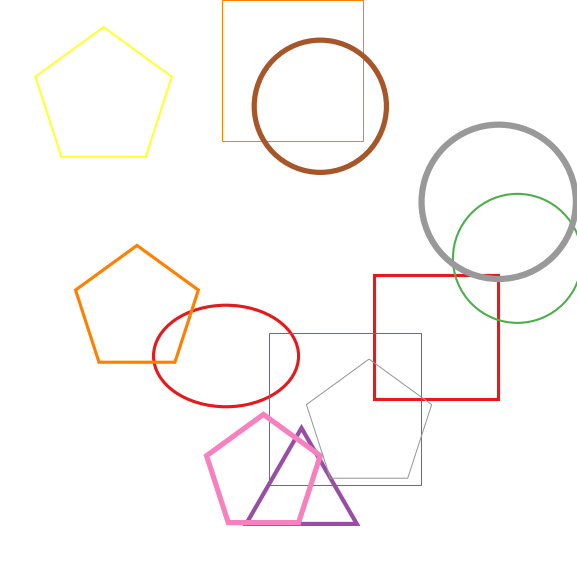[{"shape": "square", "thickness": 1.5, "radius": 0.54, "center": [0.755, 0.416]}, {"shape": "oval", "thickness": 1.5, "radius": 0.63, "center": [0.391, 0.383]}, {"shape": "square", "thickness": 0.5, "radius": 0.66, "center": [0.598, 0.291]}, {"shape": "circle", "thickness": 1, "radius": 0.56, "center": [0.896, 0.552]}, {"shape": "triangle", "thickness": 2, "radius": 0.55, "center": [0.522, 0.147]}, {"shape": "square", "thickness": 0.5, "radius": 0.61, "center": [0.507, 0.877]}, {"shape": "pentagon", "thickness": 1.5, "radius": 0.56, "center": [0.237, 0.462]}, {"shape": "pentagon", "thickness": 1, "radius": 0.62, "center": [0.179, 0.828]}, {"shape": "circle", "thickness": 2.5, "radius": 0.57, "center": [0.555, 0.815]}, {"shape": "pentagon", "thickness": 2.5, "radius": 0.52, "center": [0.456, 0.178]}, {"shape": "circle", "thickness": 3, "radius": 0.67, "center": [0.864, 0.65]}, {"shape": "pentagon", "thickness": 0.5, "radius": 0.57, "center": [0.639, 0.263]}]